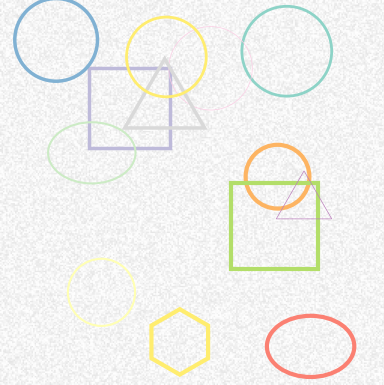[{"shape": "circle", "thickness": 2, "radius": 0.58, "center": [0.745, 0.867]}, {"shape": "circle", "thickness": 1.5, "radius": 0.44, "center": [0.264, 0.241]}, {"shape": "square", "thickness": 2.5, "radius": 0.52, "center": [0.336, 0.72]}, {"shape": "oval", "thickness": 3, "radius": 0.57, "center": [0.807, 0.1]}, {"shape": "circle", "thickness": 2.5, "radius": 0.54, "center": [0.146, 0.896]}, {"shape": "circle", "thickness": 3, "radius": 0.41, "center": [0.721, 0.541]}, {"shape": "square", "thickness": 3, "radius": 0.56, "center": [0.713, 0.414]}, {"shape": "circle", "thickness": 0.5, "radius": 0.54, "center": [0.547, 0.823]}, {"shape": "triangle", "thickness": 2.5, "radius": 0.6, "center": [0.428, 0.728]}, {"shape": "triangle", "thickness": 0.5, "radius": 0.42, "center": [0.79, 0.473]}, {"shape": "oval", "thickness": 1.5, "radius": 0.57, "center": [0.238, 0.603]}, {"shape": "circle", "thickness": 2, "radius": 0.52, "center": [0.432, 0.852]}, {"shape": "hexagon", "thickness": 3, "radius": 0.42, "center": [0.467, 0.112]}]